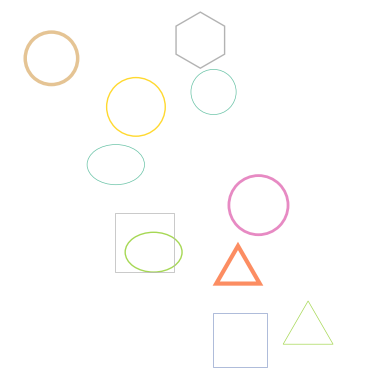[{"shape": "circle", "thickness": 0.5, "radius": 0.29, "center": [0.555, 0.761]}, {"shape": "oval", "thickness": 0.5, "radius": 0.37, "center": [0.301, 0.572]}, {"shape": "triangle", "thickness": 3, "radius": 0.33, "center": [0.618, 0.296]}, {"shape": "square", "thickness": 0.5, "radius": 0.35, "center": [0.624, 0.117]}, {"shape": "circle", "thickness": 2, "radius": 0.38, "center": [0.671, 0.467]}, {"shape": "triangle", "thickness": 0.5, "radius": 0.37, "center": [0.8, 0.143]}, {"shape": "oval", "thickness": 1, "radius": 0.37, "center": [0.399, 0.345]}, {"shape": "circle", "thickness": 1, "radius": 0.38, "center": [0.353, 0.722]}, {"shape": "circle", "thickness": 2.5, "radius": 0.34, "center": [0.134, 0.849]}, {"shape": "hexagon", "thickness": 1, "radius": 0.36, "center": [0.52, 0.896]}, {"shape": "square", "thickness": 0.5, "radius": 0.39, "center": [0.375, 0.37]}]